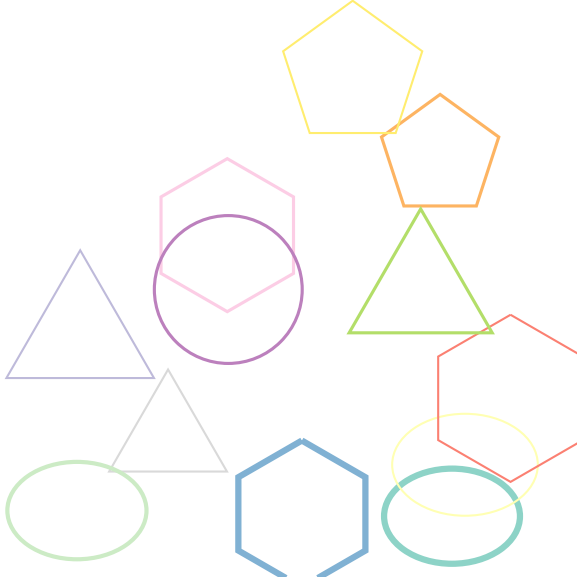[{"shape": "oval", "thickness": 3, "radius": 0.59, "center": [0.783, 0.105]}, {"shape": "oval", "thickness": 1, "radius": 0.63, "center": [0.805, 0.194]}, {"shape": "triangle", "thickness": 1, "radius": 0.74, "center": [0.139, 0.418]}, {"shape": "hexagon", "thickness": 1, "radius": 0.72, "center": [0.884, 0.309]}, {"shape": "hexagon", "thickness": 3, "radius": 0.64, "center": [0.523, 0.109]}, {"shape": "pentagon", "thickness": 1.5, "radius": 0.53, "center": [0.762, 0.729]}, {"shape": "triangle", "thickness": 1.5, "radius": 0.71, "center": [0.728, 0.494]}, {"shape": "hexagon", "thickness": 1.5, "radius": 0.66, "center": [0.394, 0.592]}, {"shape": "triangle", "thickness": 1, "radius": 0.59, "center": [0.291, 0.242]}, {"shape": "circle", "thickness": 1.5, "radius": 0.64, "center": [0.395, 0.498]}, {"shape": "oval", "thickness": 2, "radius": 0.6, "center": [0.133, 0.115]}, {"shape": "pentagon", "thickness": 1, "radius": 0.63, "center": [0.611, 0.871]}]